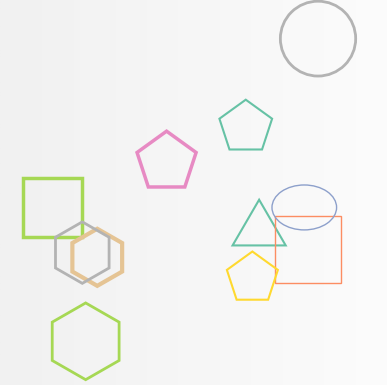[{"shape": "pentagon", "thickness": 1.5, "radius": 0.36, "center": [0.634, 0.67]}, {"shape": "triangle", "thickness": 1.5, "radius": 0.4, "center": [0.669, 0.402]}, {"shape": "square", "thickness": 1, "radius": 0.43, "center": [0.795, 0.352]}, {"shape": "oval", "thickness": 1, "radius": 0.42, "center": [0.785, 0.461]}, {"shape": "pentagon", "thickness": 2.5, "radius": 0.4, "center": [0.43, 0.579]}, {"shape": "hexagon", "thickness": 2, "radius": 0.5, "center": [0.221, 0.113]}, {"shape": "square", "thickness": 2.5, "radius": 0.38, "center": [0.136, 0.461]}, {"shape": "pentagon", "thickness": 1.5, "radius": 0.35, "center": [0.651, 0.278]}, {"shape": "hexagon", "thickness": 3, "radius": 0.37, "center": [0.251, 0.332]}, {"shape": "circle", "thickness": 2, "radius": 0.49, "center": [0.821, 0.9]}, {"shape": "hexagon", "thickness": 2, "radius": 0.4, "center": [0.212, 0.344]}]